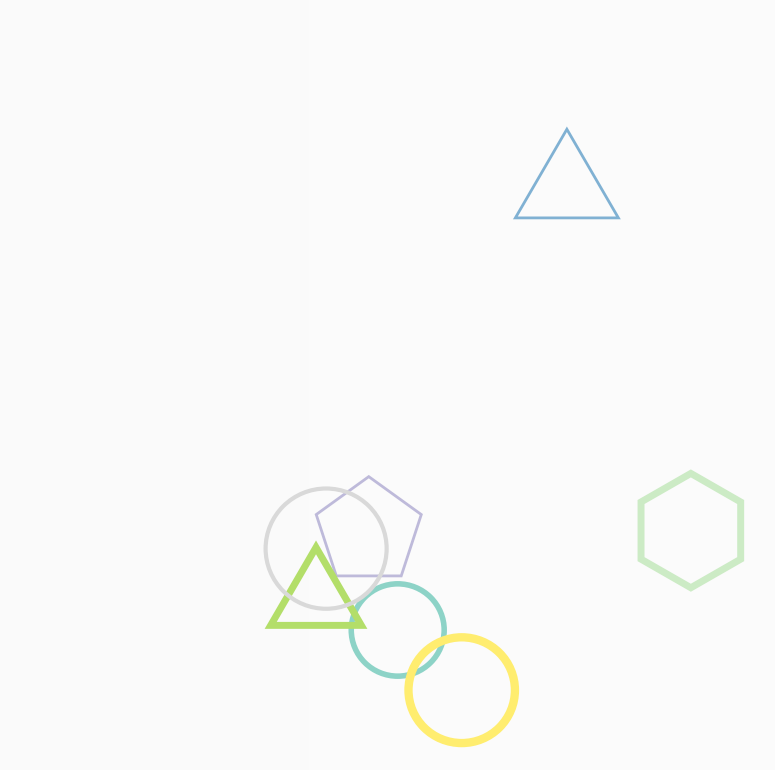[{"shape": "circle", "thickness": 2, "radius": 0.3, "center": [0.513, 0.182]}, {"shape": "pentagon", "thickness": 1, "radius": 0.36, "center": [0.476, 0.31]}, {"shape": "triangle", "thickness": 1, "radius": 0.38, "center": [0.731, 0.755]}, {"shape": "triangle", "thickness": 2.5, "radius": 0.34, "center": [0.408, 0.222]}, {"shape": "circle", "thickness": 1.5, "radius": 0.39, "center": [0.421, 0.287]}, {"shape": "hexagon", "thickness": 2.5, "radius": 0.37, "center": [0.891, 0.311]}, {"shape": "circle", "thickness": 3, "radius": 0.34, "center": [0.596, 0.104]}]